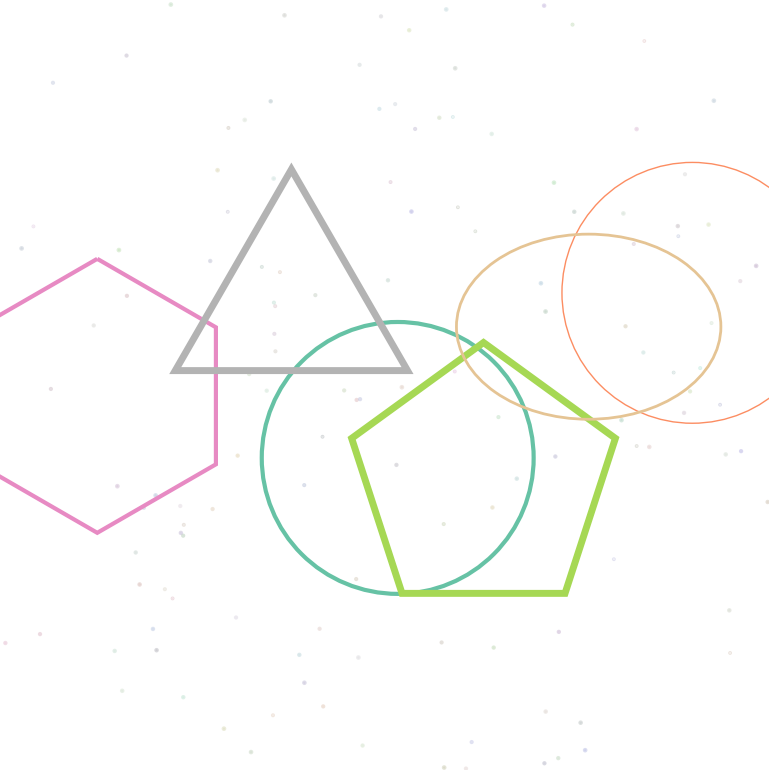[{"shape": "circle", "thickness": 1.5, "radius": 0.88, "center": [0.516, 0.405]}, {"shape": "circle", "thickness": 0.5, "radius": 0.85, "center": [0.899, 0.62]}, {"shape": "hexagon", "thickness": 1.5, "radius": 0.89, "center": [0.126, 0.486]}, {"shape": "pentagon", "thickness": 2.5, "radius": 0.9, "center": [0.628, 0.375]}, {"shape": "oval", "thickness": 1, "radius": 0.86, "center": [0.764, 0.576]}, {"shape": "triangle", "thickness": 2.5, "radius": 0.87, "center": [0.378, 0.606]}]